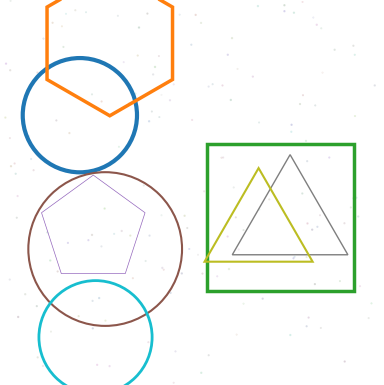[{"shape": "circle", "thickness": 3, "radius": 0.74, "center": [0.207, 0.701]}, {"shape": "hexagon", "thickness": 2.5, "radius": 0.94, "center": [0.285, 0.888]}, {"shape": "square", "thickness": 2.5, "radius": 0.96, "center": [0.728, 0.435]}, {"shape": "pentagon", "thickness": 0.5, "radius": 0.71, "center": [0.242, 0.404]}, {"shape": "circle", "thickness": 1.5, "radius": 1.0, "center": [0.273, 0.353]}, {"shape": "triangle", "thickness": 1, "radius": 0.87, "center": [0.753, 0.425]}, {"shape": "triangle", "thickness": 1.5, "radius": 0.81, "center": [0.672, 0.401]}, {"shape": "circle", "thickness": 2, "radius": 0.74, "center": [0.248, 0.124]}]